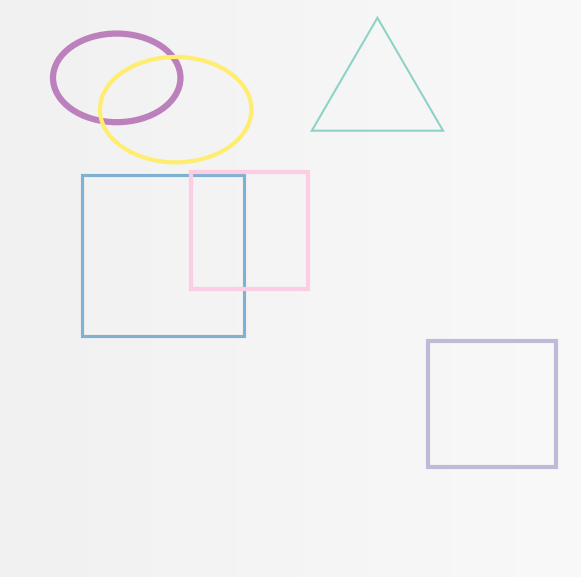[{"shape": "triangle", "thickness": 1, "radius": 0.65, "center": [0.649, 0.838]}, {"shape": "square", "thickness": 2, "radius": 0.55, "center": [0.846, 0.3]}, {"shape": "square", "thickness": 1.5, "radius": 0.7, "center": [0.28, 0.557]}, {"shape": "square", "thickness": 2, "radius": 0.51, "center": [0.429, 0.601]}, {"shape": "oval", "thickness": 3, "radius": 0.55, "center": [0.201, 0.864]}, {"shape": "oval", "thickness": 2, "radius": 0.65, "center": [0.302, 0.809]}]